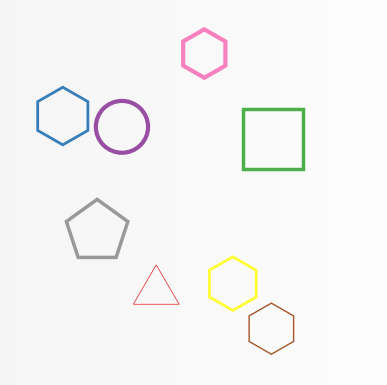[{"shape": "triangle", "thickness": 0.5, "radius": 0.34, "center": [0.403, 0.244]}, {"shape": "hexagon", "thickness": 2, "radius": 0.37, "center": [0.162, 0.699]}, {"shape": "square", "thickness": 2.5, "radius": 0.39, "center": [0.704, 0.639]}, {"shape": "circle", "thickness": 3, "radius": 0.34, "center": [0.315, 0.671]}, {"shape": "hexagon", "thickness": 2, "radius": 0.35, "center": [0.601, 0.263]}, {"shape": "hexagon", "thickness": 1, "radius": 0.33, "center": [0.7, 0.146]}, {"shape": "hexagon", "thickness": 3, "radius": 0.31, "center": [0.527, 0.861]}, {"shape": "pentagon", "thickness": 2.5, "radius": 0.42, "center": [0.251, 0.399]}]